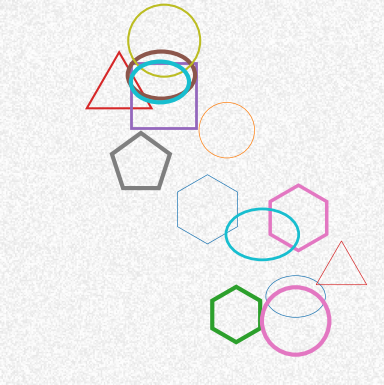[{"shape": "hexagon", "thickness": 0.5, "radius": 0.45, "center": [0.539, 0.456]}, {"shape": "oval", "thickness": 0.5, "radius": 0.39, "center": [0.768, 0.23]}, {"shape": "circle", "thickness": 0.5, "radius": 0.36, "center": [0.589, 0.662]}, {"shape": "hexagon", "thickness": 3, "radius": 0.36, "center": [0.614, 0.183]}, {"shape": "triangle", "thickness": 1.5, "radius": 0.49, "center": [0.309, 0.767]}, {"shape": "triangle", "thickness": 0.5, "radius": 0.38, "center": [0.887, 0.298]}, {"shape": "square", "thickness": 2, "radius": 0.42, "center": [0.425, 0.752]}, {"shape": "oval", "thickness": 3, "radius": 0.44, "center": [0.419, 0.805]}, {"shape": "circle", "thickness": 3, "radius": 0.44, "center": [0.768, 0.166]}, {"shape": "hexagon", "thickness": 2.5, "radius": 0.42, "center": [0.775, 0.434]}, {"shape": "pentagon", "thickness": 3, "radius": 0.4, "center": [0.366, 0.575]}, {"shape": "circle", "thickness": 1.5, "radius": 0.47, "center": [0.427, 0.894]}, {"shape": "oval", "thickness": 2, "radius": 0.47, "center": [0.681, 0.391]}, {"shape": "oval", "thickness": 3, "radius": 0.38, "center": [0.415, 0.787]}]